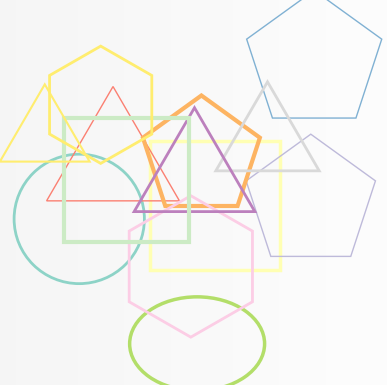[{"shape": "circle", "thickness": 2, "radius": 0.84, "center": [0.205, 0.431]}, {"shape": "square", "thickness": 2.5, "radius": 0.84, "center": [0.555, 0.467]}, {"shape": "pentagon", "thickness": 1, "radius": 0.88, "center": [0.802, 0.476]}, {"shape": "triangle", "thickness": 1, "radius": 0.99, "center": [0.292, 0.577]}, {"shape": "pentagon", "thickness": 1, "radius": 0.92, "center": [0.811, 0.842]}, {"shape": "pentagon", "thickness": 3, "radius": 0.79, "center": [0.52, 0.593]}, {"shape": "oval", "thickness": 2.5, "radius": 0.87, "center": [0.509, 0.107]}, {"shape": "hexagon", "thickness": 2, "radius": 0.92, "center": [0.492, 0.308]}, {"shape": "triangle", "thickness": 2, "radius": 0.77, "center": [0.69, 0.633]}, {"shape": "triangle", "thickness": 2, "radius": 0.9, "center": [0.502, 0.54]}, {"shape": "square", "thickness": 3, "radius": 0.81, "center": [0.327, 0.532]}, {"shape": "hexagon", "thickness": 2, "radius": 0.76, "center": [0.26, 0.728]}, {"shape": "triangle", "thickness": 1.5, "radius": 0.67, "center": [0.116, 0.647]}]